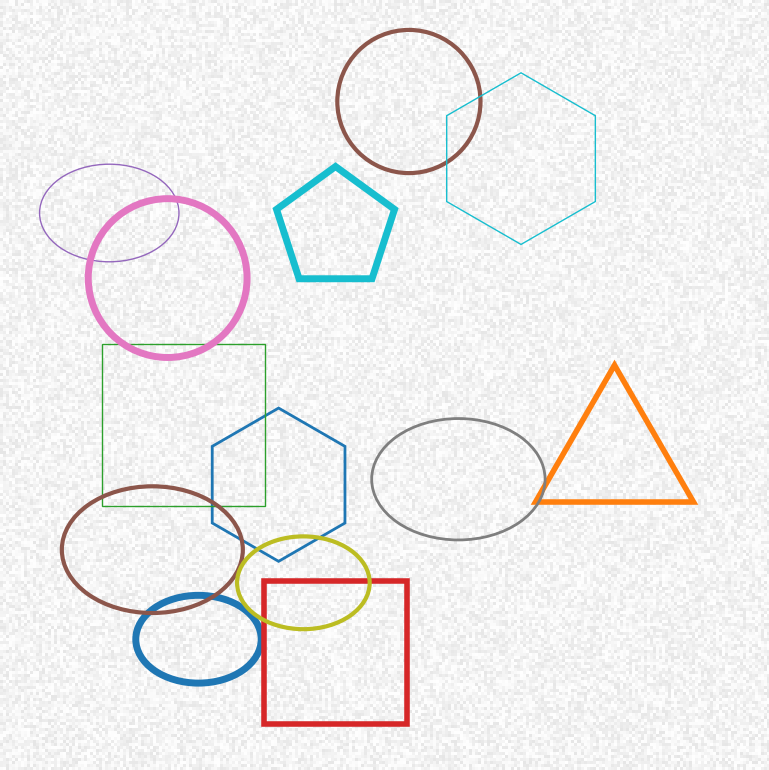[{"shape": "hexagon", "thickness": 1, "radius": 0.5, "center": [0.362, 0.371]}, {"shape": "oval", "thickness": 2.5, "radius": 0.41, "center": [0.258, 0.17]}, {"shape": "triangle", "thickness": 2, "radius": 0.59, "center": [0.798, 0.407]}, {"shape": "square", "thickness": 0.5, "radius": 0.53, "center": [0.239, 0.448]}, {"shape": "square", "thickness": 2, "radius": 0.46, "center": [0.436, 0.153]}, {"shape": "oval", "thickness": 0.5, "radius": 0.45, "center": [0.142, 0.723]}, {"shape": "circle", "thickness": 1.5, "radius": 0.46, "center": [0.531, 0.868]}, {"shape": "oval", "thickness": 1.5, "radius": 0.59, "center": [0.198, 0.286]}, {"shape": "circle", "thickness": 2.5, "radius": 0.52, "center": [0.218, 0.639]}, {"shape": "oval", "thickness": 1, "radius": 0.56, "center": [0.595, 0.378]}, {"shape": "oval", "thickness": 1.5, "radius": 0.43, "center": [0.394, 0.243]}, {"shape": "hexagon", "thickness": 0.5, "radius": 0.56, "center": [0.677, 0.794]}, {"shape": "pentagon", "thickness": 2.5, "radius": 0.4, "center": [0.436, 0.703]}]